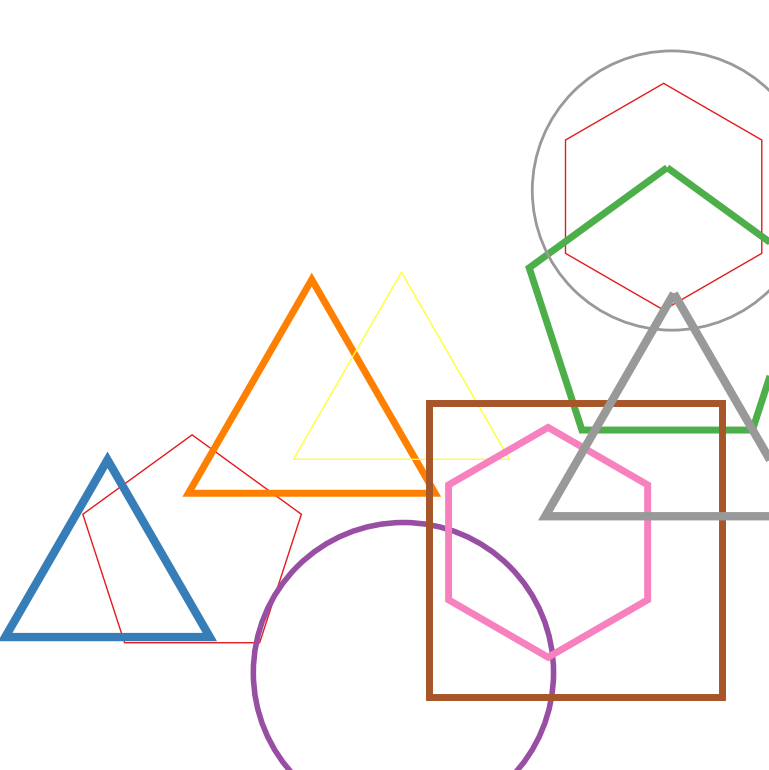[{"shape": "hexagon", "thickness": 0.5, "radius": 0.74, "center": [0.862, 0.745]}, {"shape": "pentagon", "thickness": 0.5, "radius": 0.75, "center": [0.249, 0.286]}, {"shape": "triangle", "thickness": 3, "radius": 0.77, "center": [0.14, 0.249]}, {"shape": "pentagon", "thickness": 2.5, "radius": 0.94, "center": [0.866, 0.594]}, {"shape": "circle", "thickness": 2, "radius": 0.97, "center": [0.524, 0.126]}, {"shape": "triangle", "thickness": 2.5, "radius": 0.92, "center": [0.405, 0.452]}, {"shape": "triangle", "thickness": 0.5, "radius": 0.81, "center": [0.521, 0.484]}, {"shape": "square", "thickness": 2.5, "radius": 0.95, "center": [0.748, 0.286]}, {"shape": "hexagon", "thickness": 2.5, "radius": 0.75, "center": [0.712, 0.296]}, {"shape": "circle", "thickness": 1, "radius": 0.91, "center": [0.873, 0.753]}, {"shape": "triangle", "thickness": 3, "radius": 0.96, "center": [0.875, 0.426]}]